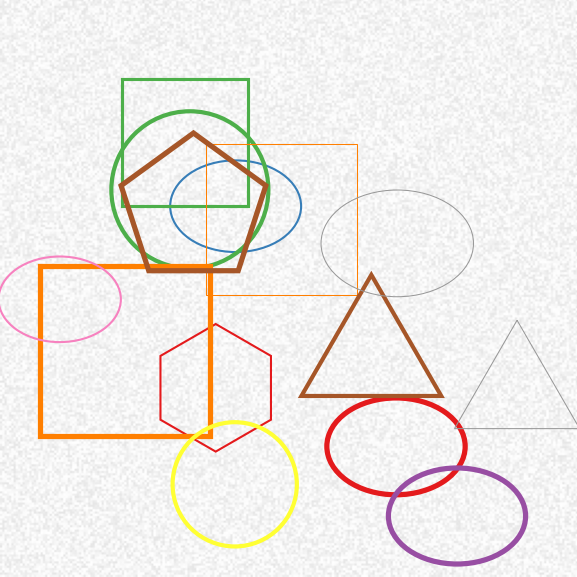[{"shape": "hexagon", "thickness": 1, "radius": 0.55, "center": [0.374, 0.328]}, {"shape": "oval", "thickness": 2.5, "radius": 0.6, "center": [0.686, 0.226]}, {"shape": "oval", "thickness": 1, "radius": 0.57, "center": [0.408, 0.642]}, {"shape": "square", "thickness": 1.5, "radius": 0.55, "center": [0.32, 0.753]}, {"shape": "circle", "thickness": 2, "radius": 0.68, "center": [0.329, 0.671]}, {"shape": "oval", "thickness": 2.5, "radius": 0.59, "center": [0.791, 0.106]}, {"shape": "square", "thickness": 2.5, "radius": 0.74, "center": [0.216, 0.392]}, {"shape": "square", "thickness": 0.5, "radius": 0.65, "center": [0.488, 0.619]}, {"shape": "circle", "thickness": 2, "radius": 0.54, "center": [0.406, 0.16]}, {"shape": "pentagon", "thickness": 2.5, "radius": 0.66, "center": [0.335, 0.637]}, {"shape": "triangle", "thickness": 2, "radius": 0.7, "center": [0.643, 0.383]}, {"shape": "oval", "thickness": 1, "radius": 0.53, "center": [0.103, 0.481]}, {"shape": "oval", "thickness": 0.5, "radius": 0.66, "center": [0.688, 0.578]}, {"shape": "triangle", "thickness": 0.5, "radius": 0.63, "center": [0.895, 0.319]}]